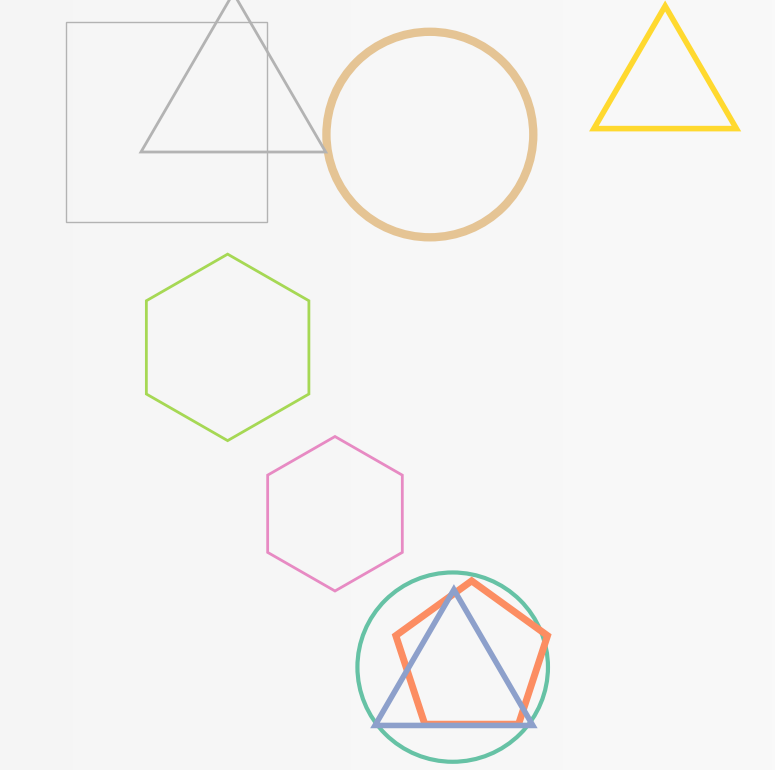[{"shape": "circle", "thickness": 1.5, "radius": 0.61, "center": [0.584, 0.134]}, {"shape": "pentagon", "thickness": 2.5, "radius": 0.51, "center": [0.609, 0.143]}, {"shape": "triangle", "thickness": 2, "radius": 0.59, "center": [0.586, 0.117]}, {"shape": "hexagon", "thickness": 1, "radius": 0.5, "center": [0.432, 0.333]}, {"shape": "hexagon", "thickness": 1, "radius": 0.61, "center": [0.294, 0.549]}, {"shape": "triangle", "thickness": 2, "radius": 0.53, "center": [0.858, 0.886]}, {"shape": "circle", "thickness": 3, "radius": 0.67, "center": [0.555, 0.825]}, {"shape": "triangle", "thickness": 1, "radius": 0.69, "center": [0.301, 0.871]}, {"shape": "square", "thickness": 0.5, "radius": 0.65, "center": [0.215, 0.841]}]